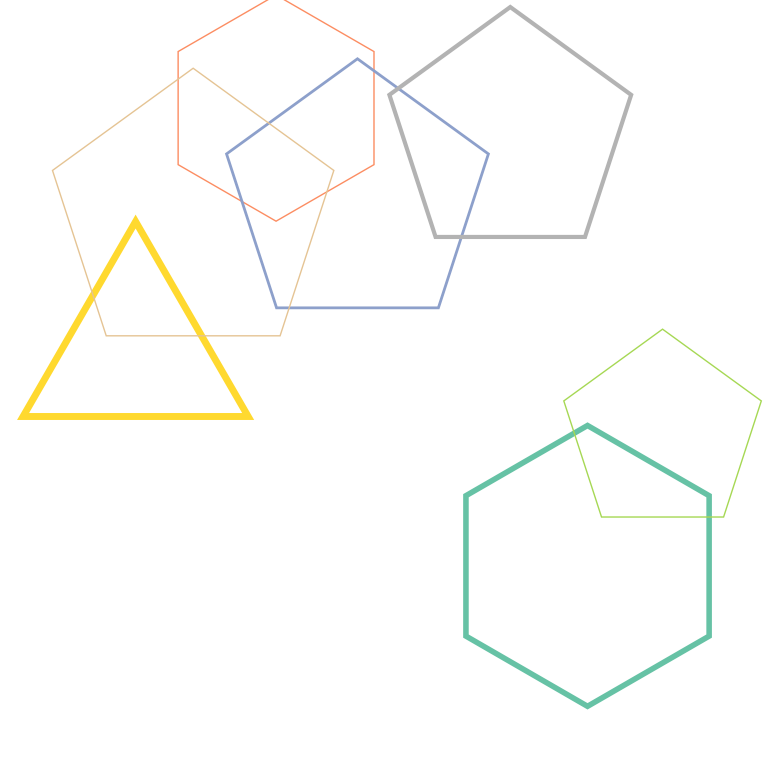[{"shape": "hexagon", "thickness": 2, "radius": 0.91, "center": [0.763, 0.265]}, {"shape": "hexagon", "thickness": 0.5, "radius": 0.73, "center": [0.359, 0.86]}, {"shape": "pentagon", "thickness": 1, "radius": 0.89, "center": [0.464, 0.745]}, {"shape": "pentagon", "thickness": 0.5, "radius": 0.67, "center": [0.86, 0.438]}, {"shape": "triangle", "thickness": 2.5, "radius": 0.84, "center": [0.176, 0.543]}, {"shape": "pentagon", "thickness": 0.5, "radius": 0.96, "center": [0.251, 0.719]}, {"shape": "pentagon", "thickness": 1.5, "radius": 0.83, "center": [0.663, 0.826]}]